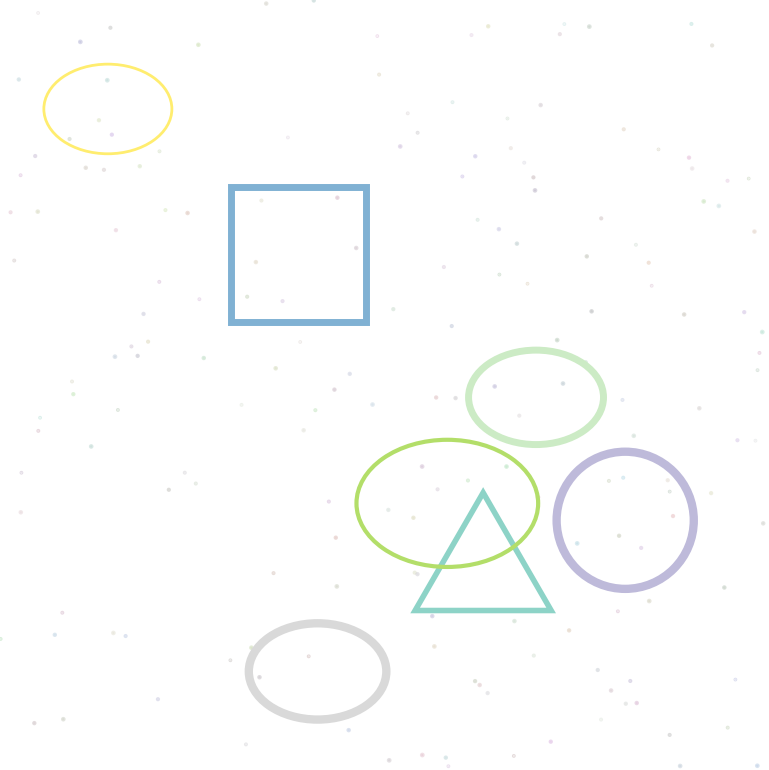[{"shape": "triangle", "thickness": 2, "radius": 0.51, "center": [0.627, 0.258]}, {"shape": "circle", "thickness": 3, "radius": 0.45, "center": [0.812, 0.324]}, {"shape": "square", "thickness": 2.5, "radius": 0.44, "center": [0.388, 0.67]}, {"shape": "oval", "thickness": 1.5, "radius": 0.59, "center": [0.581, 0.346]}, {"shape": "oval", "thickness": 3, "radius": 0.45, "center": [0.412, 0.128]}, {"shape": "oval", "thickness": 2.5, "radius": 0.44, "center": [0.696, 0.484]}, {"shape": "oval", "thickness": 1, "radius": 0.42, "center": [0.14, 0.858]}]